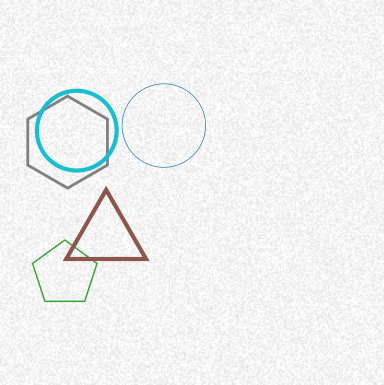[{"shape": "circle", "thickness": 0.5, "radius": 0.54, "center": [0.426, 0.674]}, {"shape": "pentagon", "thickness": 1, "radius": 0.44, "center": [0.168, 0.289]}, {"shape": "triangle", "thickness": 3, "radius": 0.6, "center": [0.276, 0.387]}, {"shape": "hexagon", "thickness": 2, "radius": 0.6, "center": [0.176, 0.631]}, {"shape": "circle", "thickness": 3, "radius": 0.52, "center": [0.199, 0.661]}]